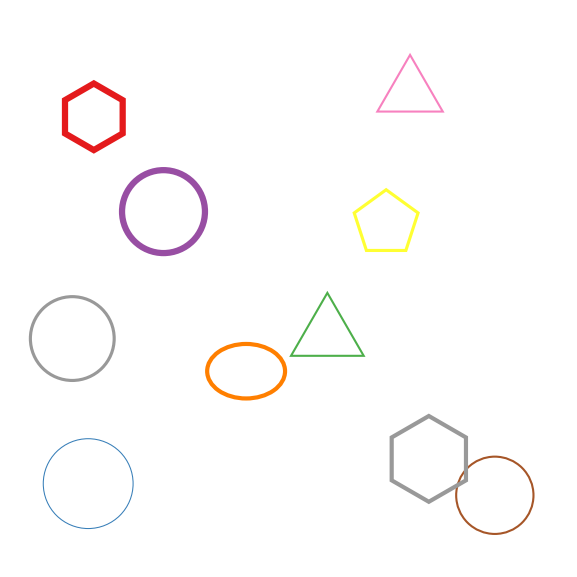[{"shape": "hexagon", "thickness": 3, "radius": 0.29, "center": [0.162, 0.797]}, {"shape": "circle", "thickness": 0.5, "radius": 0.39, "center": [0.153, 0.162]}, {"shape": "triangle", "thickness": 1, "radius": 0.36, "center": [0.567, 0.419]}, {"shape": "circle", "thickness": 3, "radius": 0.36, "center": [0.283, 0.633]}, {"shape": "oval", "thickness": 2, "radius": 0.34, "center": [0.426, 0.356]}, {"shape": "pentagon", "thickness": 1.5, "radius": 0.29, "center": [0.669, 0.612]}, {"shape": "circle", "thickness": 1, "radius": 0.33, "center": [0.857, 0.141]}, {"shape": "triangle", "thickness": 1, "radius": 0.33, "center": [0.71, 0.839]}, {"shape": "circle", "thickness": 1.5, "radius": 0.36, "center": [0.125, 0.413]}, {"shape": "hexagon", "thickness": 2, "radius": 0.37, "center": [0.743, 0.205]}]